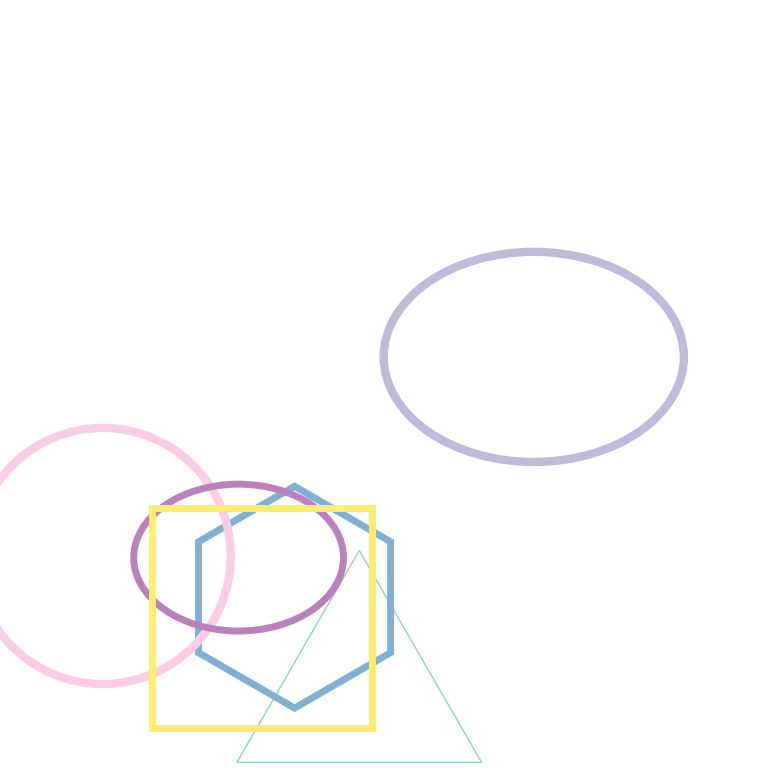[{"shape": "triangle", "thickness": 0.5, "radius": 0.92, "center": [0.467, 0.102]}, {"shape": "oval", "thickness": 3, "radius": 0.97, "center": [0.693, 0.536]}, {"shape": "hexagon", "thickness": 2.5, "radius": 0.72, "center": [0.383, 0.224]}, {"shape": "circle", "thickness": 3, "radius": 0.83, "center": [0.133, 0.278]}, {"shape": "oval", "thickness": 2.5, "radius": 0.68, "center": [0.31, 0.276]}, {"shape": "square", "thickness": 2.5, "radius": 0.72, "center": [0.341, 0.197]}]